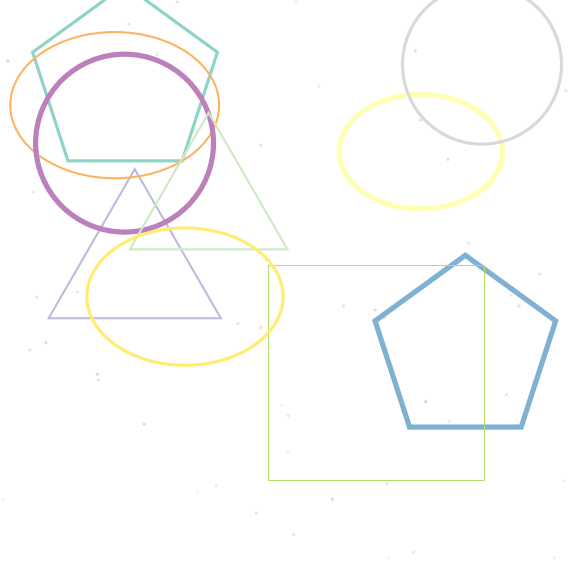[{"shape": "pentagon", "thickness": 1.5, "radius": 0.84, "center": [0.217, 0.857]}, {"shape": "oval", "thickness": 2.5, "radius": 0.71, "center": [0.729, 0.737]}, {"shape": "triangle", "thickness": 1, "radius": 0.86, "center": [0.233, 0.534]}, {"shape": "pentagon", "thickness": 2.5, "radius": 0.82, "center": [0.806, 0.393]}, {"shape": "oval", "thickness": 1, "radius": 0.9, "center": [0.199, 0.817]}, {"shape": "square", "thickness": 0.5, "radius": 0.93, "center": [0.651, 0.354]}, {"shape": "circle", "thickness": 1.5, "radius": 0.69, "center": [0.835, 0.887]}, {"shape": "circle", "thickness": 2.5, "radius": 0.77, "center": [0.216, 0.751]}, {"shape": "triangle", "thickness": 1, "radius": 0.79, "center": [0.361, 0.646]}, {"shape": "oval", "thickness": 1.5, "radius": 0.85, "center": [0.32, 0.486]}]